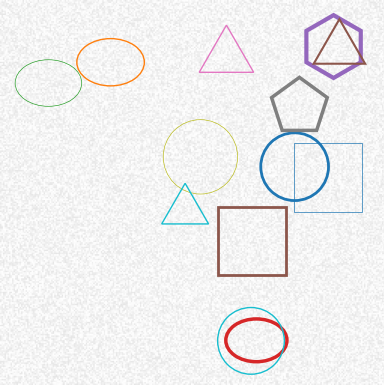[{"shape": "square", "thickness": 0.5, "radius": 0.45, "center": [0.852, 0.539]}, {"shape": "circle", "thickness": 2, "radius": 0.44, "center": [0.765, 0.567]}, {"shape": "oval", "thickness": 1, "radius": 0.44, "center": [0.287, 0.838]}, {"shape": "oval", "thickness": 0.5, "radius": 0.43, "center": [0.126, 0.784]}, {"shape": "oval", "thickness": 2.5, "radius": 0.4, "center": [0.666, 0.116]}, {"shape": "hexagon", "thickness": 3, "radius": 0.41, "center": [0.866, 0.879]}, {"shape": "triangle", "thickness": 1.5, "radius": 0.39, "center": [0.882, 0.873]}, {"shape": "square", "thickness": 2, "radius": 0.44, "center": [0.656, 0.373]}, {"shape": "triangle", "thickness": 1, "radius": 0.41, "center": [0.588, 0.853]}, {"shape": "pentagon", "thickness": 2.5, "radius": 0.38, "center": [0.778, 0.723]}, {"shape": "circle", "thickness": 0.5, "radius": 0.48, "center": [0.521, 0.593]}, {"shape": "triangle", "thickness": 1, "radius": 0.35, "center": [0.481, 0.454]}, {"shape": "circle", "thickness": 1, "radius": 0.43, "center": [0.652, 0.115]}]